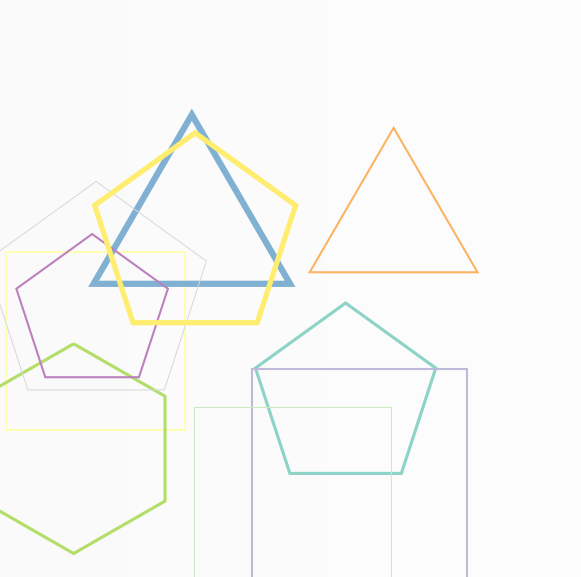[{"shape": "pentagon", "thickness": 1.5, "radius": 0.82, "center": [0.595, 0.311]}, {"shape": "square", "thickness": 1, "radius": 0.77, "center": [0.164, 0.409]}, {"shape": "square", "thickness": 1, "radius": 0.92, "center": [0.619, 0.175]}, {"shape": "triangle", "thickness": 3, "radius": 0.98, "center": [0.33, 0.605]}, {"shape": "triangle", "thickness": 1, "radius": 0.83, "center": [0.677, 0.611]}, {"shape": "hexagon", "thickness": 1.5, "radius": 0.91, "center": [0.127, 0.222]}, {"shape": "pentagon", "thickness": 0.5, "radius": 1.0, "center": [0.165, 0.485]}, {"shape": "pentagon", "thickness": 1, "radius": 0.69, "center": [0.158, 0.457]}, {"shape": "square", "thickness": 0.5, "radius": 0.84, "center": [0.503, 0.126]}, {"shape": "pentagon", "thickness": 2.5, "radius": 0.91, "center": [0.336, 0.587]}]